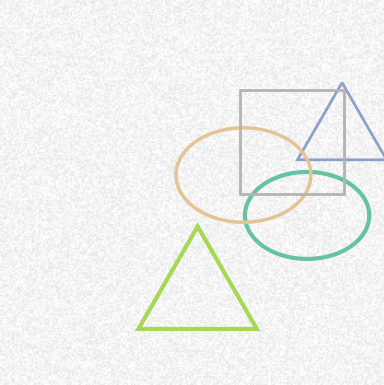[{"shape": "oval", "thickness": 3, "radius": 0.81, "center": [0.798, 0.44]}, {"shape": "triangle", "thickness": 2, "radius": 0.67, "center": [0.888, 0.652]}, {"shape": "triangle", "thickness": 3, "radius": 0.89, "center": [0.513, 0.234]}, {"shape": "oval", "thickness": 2.5, "radius": 0.88, "center": [0.632, 0.545]}, {"shape": "square", "thickness": 2, "radius": 0.67, "center": [0.759, 0.631]}]